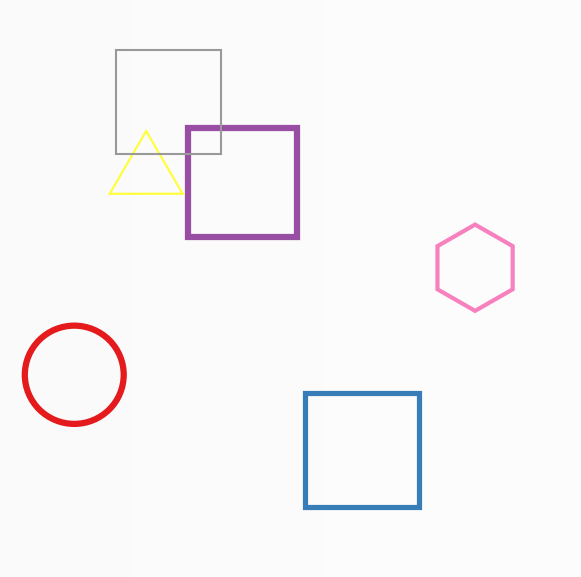[{"shape": "circle", "thickness": 3, "radius": 0.43, "center": [0.128, 0.35]}, {"shape": "square", "thickness": 2.5, "radius": 0.49, "center": [0.623, 0.219]}, {"shape": "square", "thickness": 3, "radius": 0.47, "center": [0.417, 0.683]}, {"shape": "triangle", "thickness": 1, "radius": 0.36, "center": [0.251, 0.7]}, {"shape": "hexagon", "thickness": 2, "radius": 0.37, "center": [0.817, 0.536]}, {"shape": "square", "thickness": 1, "radius": 0.45, "center": [0.29, 0.822]}]